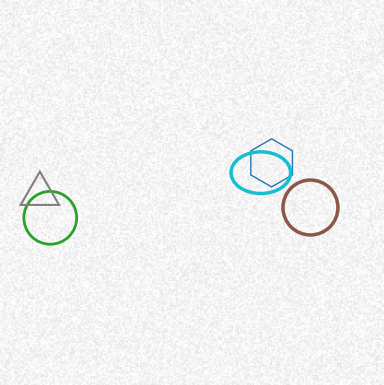[{"shape": "hexagon", "thickness": 1, "radius": 0.31, "center": [0.706, 0.577]}, {"shape": "circle", "thickness": 2, "radius": 0.34, "center": [0.131, 0.434]}, {"shape": "circle", "thickness": 2.5, "radius": 0.36, "center": [0.806, 0.461]}, {"shape": "triangle", "thickness": 1.5, "radius": 0.29, "center": [0.104, 0.497]}, {"shape": "oval", "thickness": 2.5, "radius": 0.39, "center": [0.678, 0.552]}]